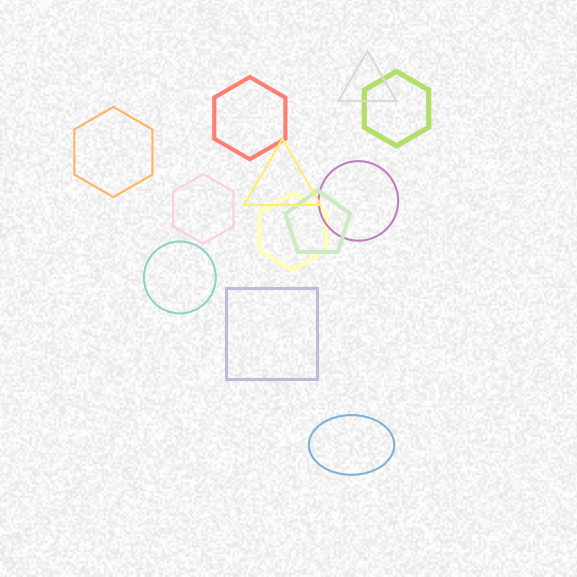[{"shape": "circle", "thickness": 1, "radius": 0.31, "center": [0.311, 0.519]}, {"shape": "hexagon", "thickness": 2, "radius": 0.33, "center": [0.507, 0.598]}, {"shape": "square", "thickness": 1.5, "radius": 0.39, "center": [0.47, 0.422]}, {"shape": "hexagon", "thickness": 2, "radius": 0.36, "center": [0.433, 0.795]}, {"shape": "oval", "thickness": 1, "radius": 0.37, "center": [0.609, 0.229]}, {"shape": "hexagon", "thickness": 1, "radius": 0.39, "center": [0.196, 0.736]}, {"shape": "hexagon", "thickness": 2.5, "radius": 0.32, "center": [0.687, 0.811]}, {"shape": "hexagon", "thickness": 1, "radius": 0.3, "center": [0.352, 0.637]}, {"shape": "triangle", "thickness": 1, "radius": 0.29, "center": [0.636, 0.853]}, {"shape": "circle", "thickness": 1, "radius": 0.34, "center": [0.621, 0.651]}, {"shape": "pentagon", "thickness": 2, "radius": 0.29, "center": [0.55, 0.611]}, {"shape": "triangle", "thickness": 1, "radius": 0.38, "center": [0.489, 0.682]}]